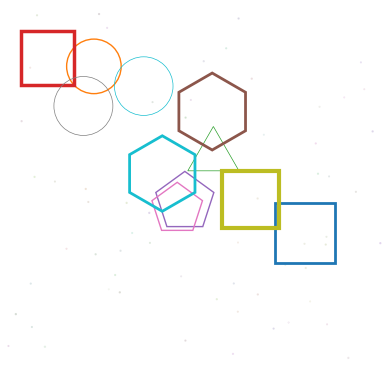[{"shape": "square", "thickness": 2, "radius": 0.39, "center": [0.791, 0.394]}, {"shape": "circle", "thickness": 1, "radius": 0.35, "center": [0.244, 0.828]}, {"shape": "triangle", "thickness": 0.5, "radius": 0.38, "center": [0.554, 0.595]}, {"shape": "square", "thickness": 2.5, "radius": 0.35, "center": [0.123, 0.85]}, {"shape": "pentagon", "thickness": 1, "radius": 0.4, "center": [0.48, 0.476]}, {"shape": "hexagon", "thickness": 2, "radius": 0.5, "center": [0.551, 0.71]}, {"shape": "pentagon", "thickness": 1, "radius": 0.34, "center": [0.46, 0.457]}, {"shape": "circle", "thickness": 0.5, "radius": 0.38, "center": [0.217, 0.725]}, {"shape": "square", "thickness": 3, "radius": 0.37, "center": [0.651, 0.482]}, {"shape": "hexagon", "thickness": 2, "radius": 0.49, "center": [0.422, 0.549]}, {"shape": "circle", "thickness": 0.5, "radius": 0.38, "center": [0.373, 0.776]}]